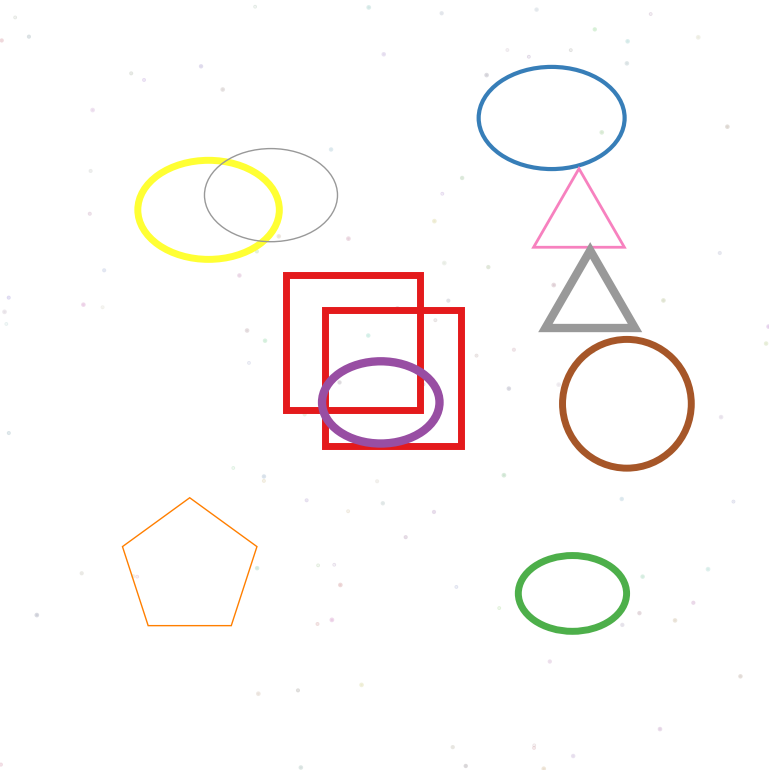[{"shape": "square", "thickness": 2.5, "radius": 0.44, "center": [0.51, 0.51]}, {"shape": "square", "thickness": 2.5, "radius": 0.44, "center": [0.459, 0.555]}, {"shape": "oval", "thickness": 1.5, "radius": 0.47, "center": [0.716, 0.847]}, {"shape": "oval", "thickness": 2.5, "radius": 0.35, "center": [0.743, 0.229]}, {"shape": "oval", "thickness": 3, "radius": 0.38, "center": [0.495, 0.477]}, {"shape": "pentagon", "thickness": 0.5, "radius": 0.46, "center": [0.246, 0.262]}, {"shape": "oval", "thickness": 2.5, "radius": 0.46, "center": [0.271, 0.727]}, {"shape": "circle", "thickness": 2.5, "radius": 0.42, "center": [0.814, 0.476]}, {"shape": "triangle", "thickness": 1, "radius": 0.34, "center": [0.752, 0.713]}, {"shape": "oval", "thickness": 0.5, "radius": 0.43, "center": [0.352, 0.747]}, {"shape": "triangle", "thickness": 3, "radius": 0.34, "center": [0.766, 0.608]}]